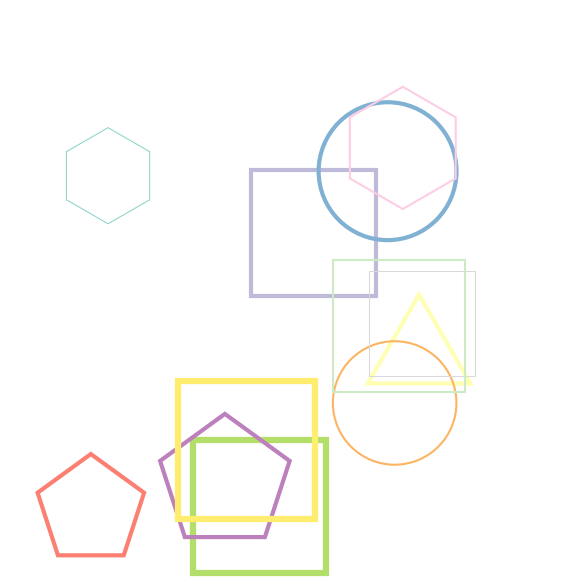[{"shape": "hexagon", "thickness": 0.5, "radius": 0.42, "center": [0.187, 0.695]}, {"shape": "triangle", "thickness": 2, "radius": 0.51, "center": [0.726, 0.386]}, {"shape": "square", "thickness": 2, "radius": 0.54, "center": [0.543, 0.596]}, {"shape": "pentagon", "thickness": 2, "radius": 0.48, "center": [0.157, 0.116]}, {"shape": "circle", "thickness": 2, "radius": 0.6, "center": [0.671, 0.703]}, {"shape": "circle", "thickness": 1, "radius": 0.53, "center": [0.683, 0.301]}, {"shape": "square", "thickness": 3, "radius": 0.58, "center": [0.45, 0.122]}, {"shape": "hexagon", "thickness": 1, "radius": 0.53, "center": [0.697, 0.743]}, {"shape": "square", "thickness": 0.5, "radius": 0.46, "center": [0.731, 0.439]}, {"shape": "pentagon", "thickness": 2, "radius": 0.59, "center": [0.389, 0.165]}, {"shape": "square", "thickness": 1, "radius": 0.57, "center": [0.691, 0.435]}, {"shape": "square", "thickness": 3, "radius": 0.59, "center": [0.427, 0.22]}]